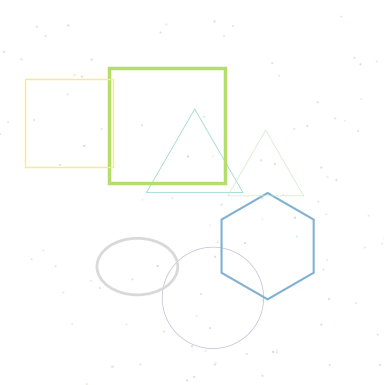[{"shape": "triangle", "thickness": 0.5, "radius": 0.72, "center": [0.506, 0.572]}, {"shape": "circle", "thickness": 0.5, "radius": 0.66, "center": [0.553, 0.226]}, {"shape": "hexagon", "thickness": 1.5, "radius": 0.69, "center": [0.695, 0.361]}, {"shape": "square", "thickness": 2.5, "radius": 0.75, "center": [0.434, 0.675]}, {"shape": "oval", "thickness": 2, "radius": 0.52, "center": [0.357, 0.308]}, {"shape": "triangle", "thickness": 0.5, "radius": 0.57, "center": [0.69, 0.548]}, {"shape": "square", "thickness": 1, "radius": 0.57, "center": [0.179, 0.681]}]